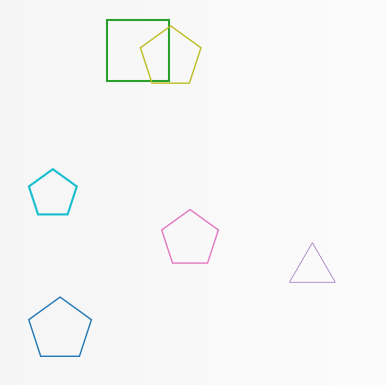[{"shape": "pentagon", "thickness": 1, "radius": 0.42, "center": [0.155, 0.143]}, {"shape": "square", "thickness": 1.5, "radius": 0.4, "center": [0.356, 0.87]}, {"shape": "triangle", "thickness": 0.5, "radius": 0.34, "center": [0.806, 0.301]}, {"shape": "pentagon", "thickness": 1, "radius": 0.38, "center": [0.49, 0.379]}, {"shape": "pentagon", "thickness": 1, "radius": 0.41, "center": [0.441, 0.85]}, {"shape": "pentagon", "thickness": 1.5, "radius": 0.32, "center": [0.136, 0.496]}]